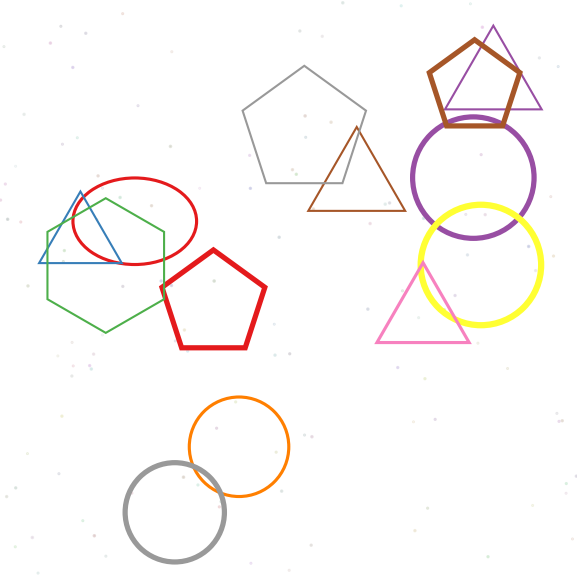[{"shape": "pentagon", "thickness": 2.5, "radius": 0.47, "center": [0.37, 0.473]}, {"shape": "oval", "thickness": 1.5, "radius": 0.54, "center": [0.233, 0.616]}, {"shape": "triangle", "thickness": 1, "radius": 0.41, "center": [0.139, 0.585]}, {"shape": "hexagon", "thickness": 1, "radius": 0.58, "center": [0.183, 0.539]}, {"shape": "triangle", "thickness": 1, "radius": 0.48, "center": [0.854, 0.858]}, {"shape": "circle", "thickness": 2.5, "radius": 0.53, "center": [0.82, 0.692]}, {"shape": "circle", "thickness": 1.5, "radius": 0.43, "center": [0.414, 0.226]}, {"shape": "circle", "thickness": 3, "radius": 0.52, "center": [0.833, 0.54]}, {"shape": "pentagon", "thickness": 2.5, "radius": 0.41, "center": [0.822, 0.848]}, {"shape": "triangle", "thickness": 1, "radius": 0.48, "center": [0.618, 0.682]}, {"shape": "triangle", "thickness": 1.5, "radius": 0.46, "center": [0.733, 0.452]}, {"shape": "circle", "thickness": 2.5, "radius": 0.43, "center": [0.303, 0.112]}, {"shape": "pentagon", "thickness": 1, "radius": 0.56, "center": [0.527, 0.773]}]